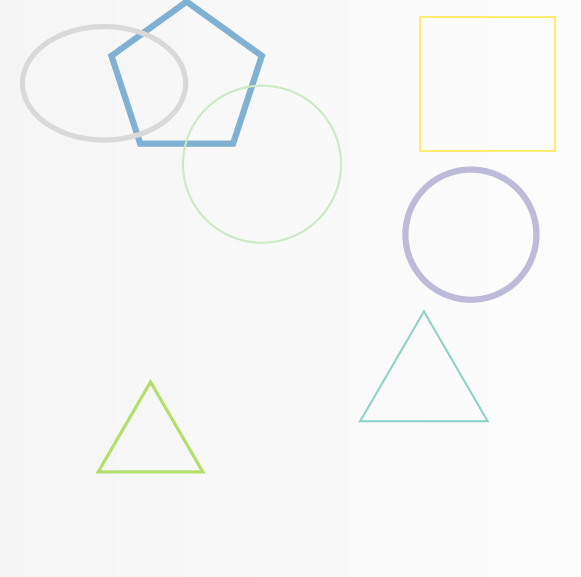[{"shape": "triangle", "thickness": 1, "radius": 0.63, "center": [0.729, 0.333]}, {"shape": "circle", "thickness": 3, "radius": 0.56, "center": [0.81, 0.593]}, {"shape": "pentagon", "thickness": 3, "radius": 0.68, "center": [0.321, 0.86]}, {"shape": "triangle", "thickness": 1.5, "radius": 0.52, "center": [0.259, 0.234]}, {"shape": "oval", "thickness": 2.5, "radius": 0.7, "center": [0.179, 0.855]}, {"shape": "circle", "thickness": 1, "radius": 0.68, "center": [0.451, 0.715]}, {"shape": "square", "thickness": 1, "radius": 0.58, "center": [0.839, 0.854]}]